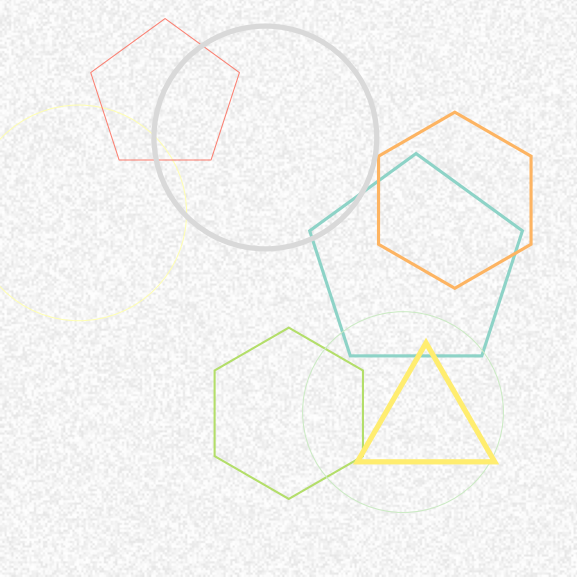[{"shape": "pentagon", "thickness": 1.5, "radius": 0.97, "center": [0.72, 0.54]}, {"shape": "circle", "thickness": 0.5, "radius": 0.93, "center": [0.136, 0.63]}, {"shape": "pentagon", "thickness": 0.5, "radius": 0.68, "center": [0.286, 0.832]}, {"shape": "hexagon", "thickness": 1.5, "radius": 0.76, "center": [0.788, 0.652]}, {"shape": "hexagon", "thickness": 1, "radius": 0.74, "center": [0.5, 0.283]}, {"shape": "circle", "thickness": 2.5, "radius": 0.96, "center": [0.46, 0.761]}, {"shape": "circle", "thickness": 0.5, "radius": 0.87, "center": [0.698, 0.286]}, {"shape": "triangle", "thickness": 2.5, "radius": 0.69, "center": [0.738, 0.268]}]